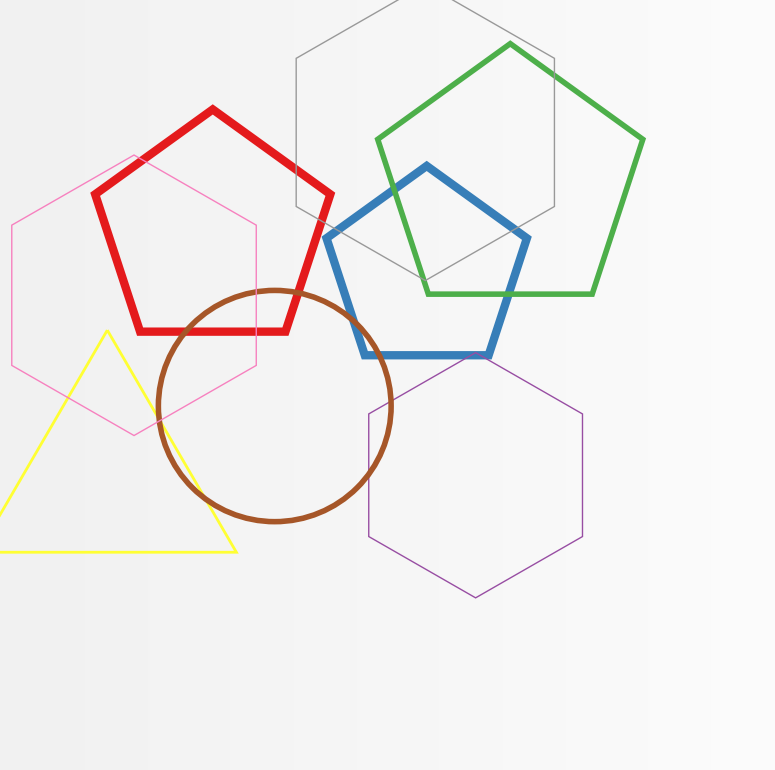[{"shape": "pentagon", "thickness": 3, "radius": 0.8, "center": [0.275, 0.698]}, {"shape": "pentagon", "thickness": 3, "radius": 0.68, "center": [0.551, 0.649]}, {"shape": "pentagon", "thickness": 2, "radius": 0.9, "center": [0.658, 0.763]}, {"shape": "hexagon", "thickness": 0.5, "radius": 0.8, "center": [0.614, 0.383]}, {"shape": "triangle", "thickness": 1, "radius": 0.96, "center": [0.138, 0.379]}, {"shape": "circle", "thickness": 2, "radius": 0.75, "center": [0.355, 0.473]}, {"shape": "hexagon", "thickness": 0.5, "radius": 0.91, "center": [0.173, 0.617]}, {"shape": "hexagon", "thickness": 0.5, "radius": 0.96, "center": [0.549, 0.828]}]